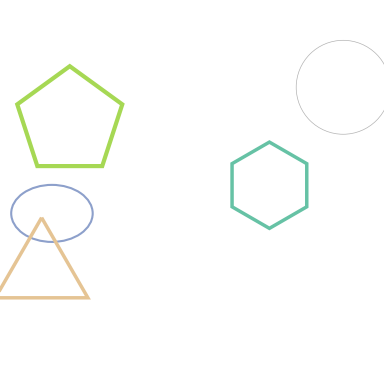[{"shape": "hexagon", "thickness": 2.5, "radius": 0.56, "center": [0.7, 0.519]}, {"shape": "oval", "thickness": 1.5, "radius": 0.53, "center": [0.135, 0.446]}, {"shape": "pentagon", "thickness": 3, "radius": 0.72, "center": [0.181, 0.685]}, {"shape": "triangle", "thickness": 2.5, "radius": 0.69, "center": [0.108, 0.296]}, {"shape": "circle", "thickness": 0.5, "radius": 0.61, "center": [0.891, 0.773]}]